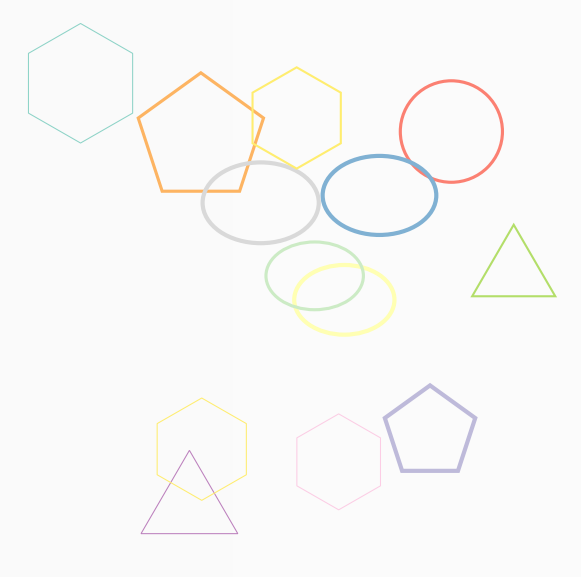[{"shape": "hexagon", "thickness": 0.5, "radius": 0.52, "center": [0.139, 0.855]}, {"shape": "oval", "thickness": 2, "radius": 0.43, "center": [0.592, 0.48]}, {"shape": "pentagon", "thickness": 2, "radius": 0.41, "center": [0.74, 0.25]}, {"shape": "circle", "thickness": 1.5, "radius": 0.44, "center": [0.777, 0.771]}, {"shape": "oval", "thickness": 2, "radius": 0.49, "center": [0.653, 0.661]}, {"shape": "pentagon", "thickness": 1.5, "radius": 0.57, "center": [0.346, 0.76]}, {"shape": "triangle", "thickness": 1, "radius": 0.41, "center": [0.884, 0.527]}, {"shape": "hexagon", "thickness": 0.5, "radius": 0.42, "center": [0.583, 0.199]}, {"shape": "oval", "thickness": 2, "radius": 0.5, "center": [0.448, 0.648]}, {"shape": "triangle", "thickness": 0.5, "radius": 0.48, "center": [0.326, 0.123]}, {"shape": "oval", "thickness": 1.5, "radius": 0.42, "center": [0.541, 0.521]}, {"shape": "hexagon", "thickness": 1, "radius": 0.44, "center": [0.51, 0.795]}, {"shape": "hexagon", "thickness": 0.5, "radius": 0.44, "center": [0.347, 0.221]}]